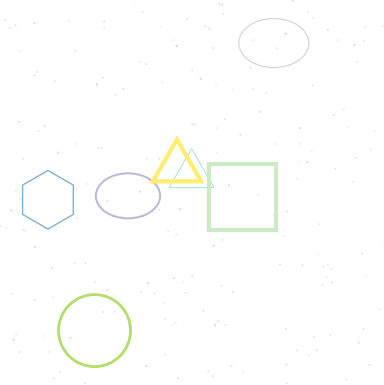[{"shape": "triangle", "thickness": 0.5, "radius": 0.34, "center": [0.498, 0.547]}, {"shape": "oval", "thickness": 1.5, "radius": 0.42, "center": [0.332, 0.491]}, {"shape": "hexagon", "thickness": 1, "radius": 0.38, "center": [0.125, 0.481]}, {"shape": "circle", "thickness": 2, "radius": 0.47, "center": [0.246, 0.141]}, {"shape": "oval", "thickness": 1, "radius": 0.45, "center": [0.711, 0.888]}, {"shape": "square", "thickness": 3, "radius": 0.43, "center": [0.629, 0.489]}, {"shape": "triangle", "thickness": 3, "radius": 0.36, "center": [0.46, 0.565]}]